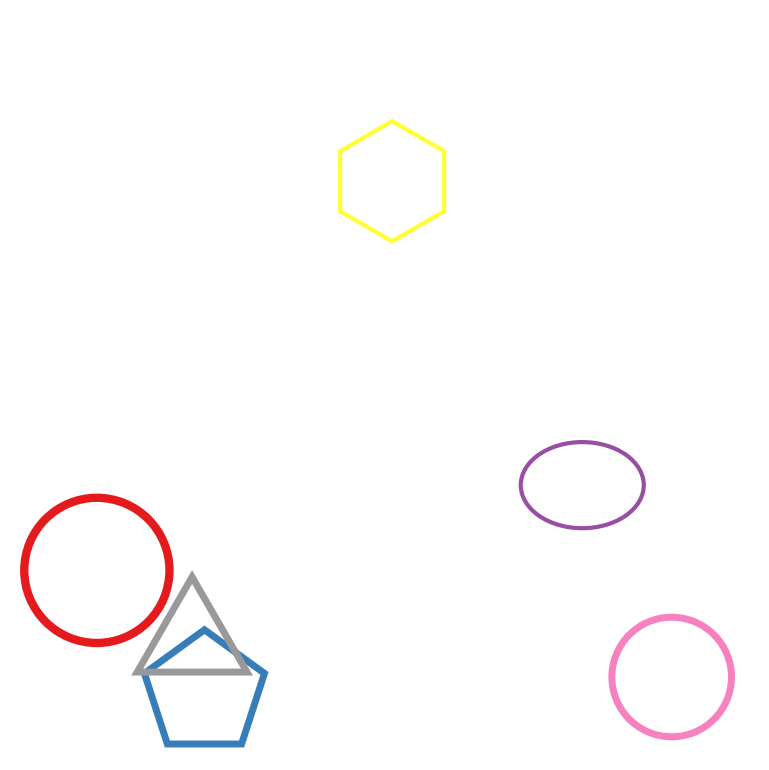[{"shape": "circle", "thickness": 3, "radius": 0.47, "center": [0.126, 0.259]}, {"shape": "pentagon", "thickness": 2.5, "radius": 0.41, "center": [0.266, 0.1]}, {"shape": "oval", "thickness": 1.5, "radius": 0.4, "center": [0.756, 0.37]}, {"shape": "hexagon", "thickness": 1.5, "radius": 0.39, "center": [0.509, 0.765]}, {"shape": "circle", "thickness": 2.5, "radius": 0.39, "center": [0.872, 0.121]}, {"shape": "triangle", "thickness": 2.5, "radius": 0.41, "center": [0.249, 0.168]}]